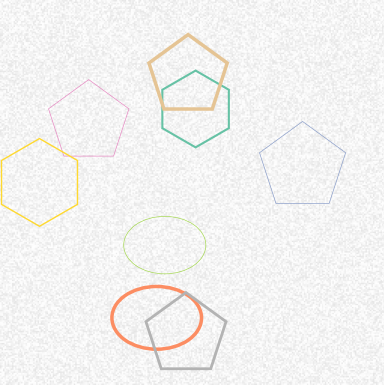[{"shape": "hexagon", "thickness": 1.5, "radius": 0.5, "center": [0.508, 0.717]}, {"shape": "oval", "thickness": 2.5, "radius": 0.58, "center": [0.407, 0.174]}, {"shape": "pentagon", "thickness": 0.5, "radius": 0.59, "center": [0.786, 0.567]}, {"shape": "pentagon", "thickness": 0.5, "radius": 0.55, "center": [0.23, 0.683]}, {"shape": "oval", "thickness": 0.5, "radius": 0.53, "center": [0.428, 0.363]}, {"shape": "hexagon", "thickness": 1, "radius": 0.57, "center": [0.103, 0.526]}, {"shape": "pentagon", "thickness": 2.5, "radius": 0.53, "center": [0.489, 0.803]}, {"shape": "pentagon", "thickness": 2, "radius": 0.55, "center": [0.483, 0.131]}]